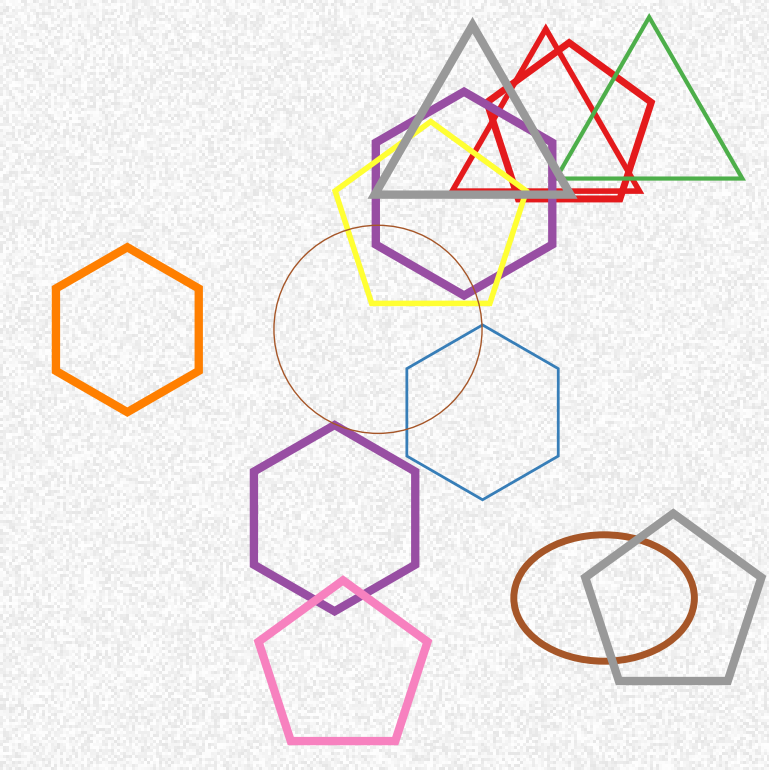[{"shape": "pentagon", "thickness": 2.5, "radius": 0.56, "center": [0.739, 0.832]}, {"shape": "triangle", "thickness": 2, "radius": 0.7, "center": [0.709, 0.822]}, {"shape": "hexagon", "thickness": 1, "radius": 0.57, "center": [0.627, 0.464]}, {"shape": "triangle", "thickness": 1.5, "radius": 0.7, "center": [0.843, 0.838]}, {"shape": "hexagon", "thickness": 3, "radius": 0.66, "center": [0.603, 0.749]}, {"shape": "hexagon", "thickness": 3, "radius": 0.6, "center": [0.435, 0.327]}, {"shape": "hexagon", "thickness": 3, "radius": 0.54, "center": [0.165, 0.572]}, {"shape": "pentagon", "thickness": 2, "radius": 0.65, "center": [0.559, 0.712]}, {"shape": "circle", "thickness": 0.5, "radius": 0.68, "center": [0.491, 0.572]}, {"shape": "oval", "thickness": 2.5, "radius": 0.59, "center": [0.785, 0.223]}, {"shape": "pentagon", "thickness": 3, "radius": 0.58, "center": [0.445, 0.131]}, {"shape": "triangle", "thickness": 3, "radius": 0.73, "center": [0.614, 0.821]}, {"shape": "pentagon", "thickness": 3, "radius": 0.6, "center": [0.874, 0.213]}]